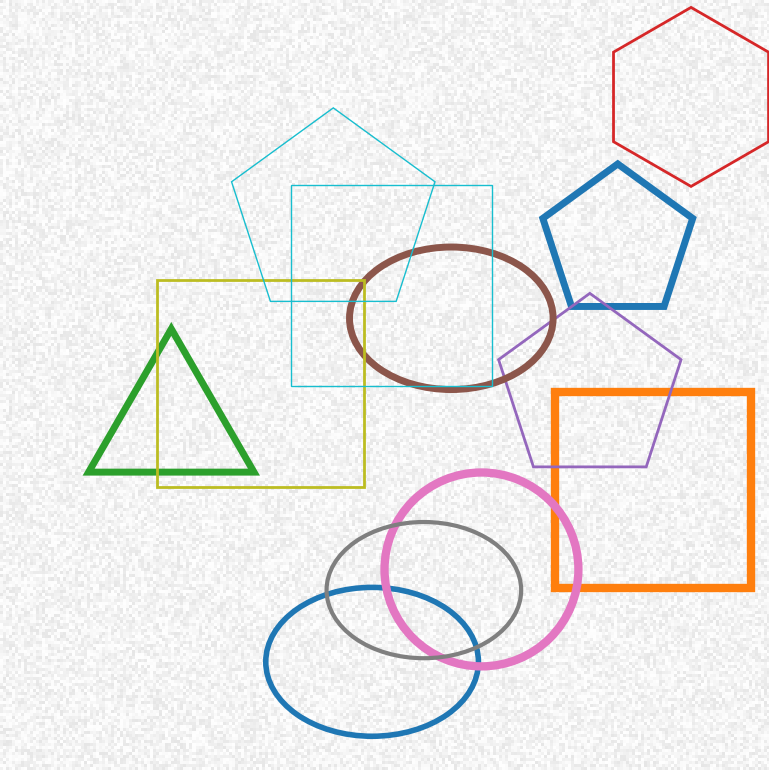[{"shape": "pentagon", "thickness": 2.5, "radius": 0.51, "center": [0.802, 0.685]}, {"shape": "oval", "thickness": 2, "radius": 0.69, "center": [0.483, 0.14]}, {"shape": "square", "thickness": 3, "radius": 0.64, "center": [0.848, 0.364]}, {"shape": "triangle", "thickness": 2.5, "radius": 0.62, "center": [0.222, 0.449]}, {"shape": "hexagon", "thickness": 1, "radius": 0.58, "center": [0.897, 0.874]}, {"shape": "pentagon", "thickness": 1, "radius": 0.62, "center": [0.766, 0.494]}, {"shape": "oval", "thickness": 2.5, "radius": 0.66, "center": [0.586, 0.587]}, {"shape": "circle", "thickness": 3, "radius": 0.63, "center": [0.625, 0.26]}, {"shape": "oval", "thickness": 1.5, "radius": 0.63, "center": [0.55, 0.234]}, {"shape": "square", "thickness": 1, "radius": 0.67, "center": [0.338, 0.502]}, {"shape": "square", "thickness": 0.5, "radius": 0.65, "center": [0.509, 0.629]}, {"shape": "pentagon", "thickness": 0.5, "radius": 0.69, "center": [0.433, 0.721]}]